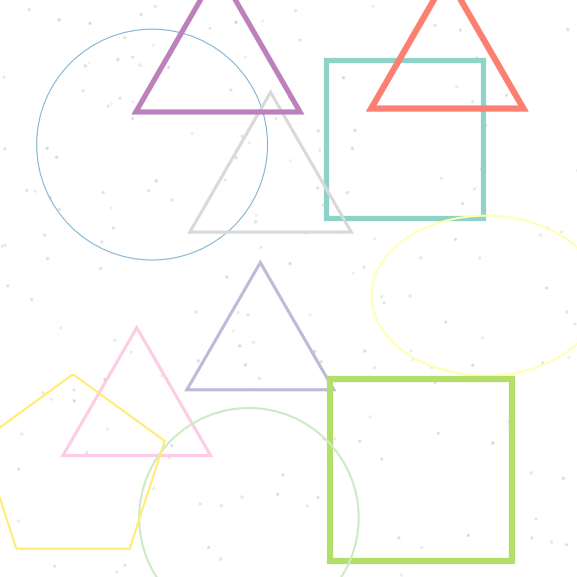[{"shape": "square", "thickness": 2.5, "radius": 0.68, "center": [0.7, 0.759]}, {"shape": "oval", "thickness": 1, "radius": 0.99, "center": [0.841, 0.487]}, {"shape": "triangle", "thickness": 1.5, "radius": 0.73, "center": [0.451, 0.398]}, {"shape": "triangle", "thickness": 3, "radius": 0.76, "center": [0.775, 0.887]}, {"shape": "circle", "thickness": 0.5, "radius": 1.0, "center": [0.263, 0.749]}, {"shape": "square", "thickness": 3, "radius": 0.79, "center": [0.728, 0.186]}, {"shape": "triangle", "thickness": 1.5, "radius": 0.74, "center": [0.237, 0.284]}, {"shape": "triangle", "thickness": 1.5, "radius": 0.81, "center": [0.468, 0.678]}, {"shape": "triangle", "thickness": 2.5, "radius": 0.82, "center": [0.377, 0.887]}, {"shape": "circle", "thickness": 1, "radius": 0.95, "center": [0.431, 0.103]}, {"shape": "pentagon", "thickness": 1, "radius": 0.83, "center": [0.126, 0.184]}]